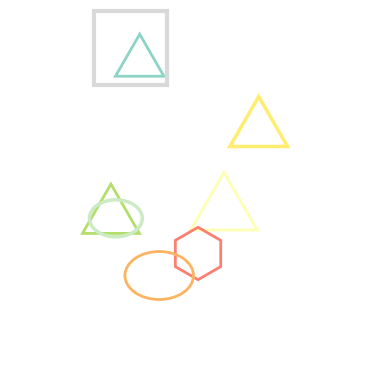[{"shape": "triangle", "thickness": 2, "radius": 0.36, "center": [0.363, 0.838]}, {"shape": "triangle", "thickness": 2, "radius": 0.5, "center": [0.582, 0.452]}, {"shape": "hexagon", "thickness": 2, "radius": 0.34, "center": [0.514, 0.342]}, {"shape": "oval", "thickness": 2, "radius": 0.45, "center": [0.414, 0.284]}, {"shape": "triangle", "thickness": 2, "radius": 0.43, "center": [0.288, 0.436]}, {"shape": "square", "thickness": 3, "radius": 0.48, "center": [0.34, 0.875]}, {"shape": "oval", "thickness": 2.5, "radius": 0.34, "center": [0.301, 0.433]}, {"shape": "triangle", "thickness": 2.5, "radius": 0.43, "center": [0.672, 0.663]}]